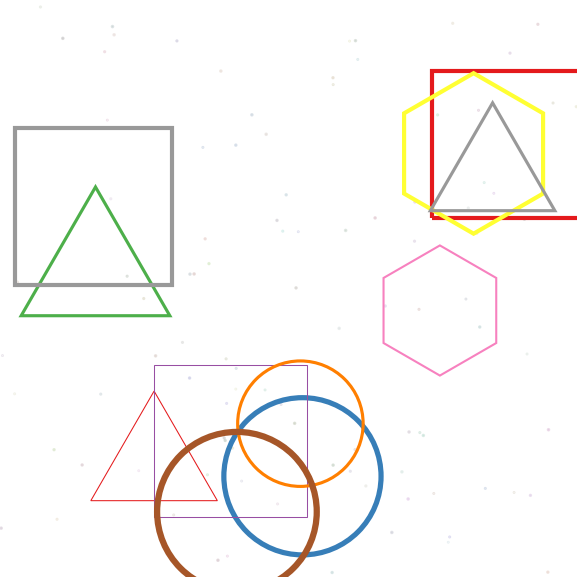[{"shape": "square", "thickness": 2, "radius": 0.64, "center": [0.875, 0.749]}, {"shape": "triangle", "thickness": 0.5, "radius": 0.63, "center": [0.267, 0.195]}, {"shape": "circle", "thickness": 2.5, "radius": 0.68, "center": [0.524, 0.174]}, {"shape": "triangle", "thickness": 1.5, "radius": 0.74, "center": [0.165, 0.527]}, {"shape": "square", "thickness": 0.5, "radius": 0.66, "center": [0.399, 0.235]}, {"shape": "circle", "thickness": 1.5, "radius": 0.54, "center": [0.52, 0.266]}, {"shape": "hexagon", "thickness": 2, "radius": 0.69, "center": [0.82, 0.733]}, {"shape": "circle", "thickness": 3, "radius": 0.69, "center": [0.41, 0.113]}, {"shape": "hexagon", "thickness": 1, "radius": 0.56, "center": [0.762, 0.461]}, {"shape": "triangle", "thickness": 1.5, "radius": 0.62, "center": [0.853, 0.697]}, {"shape": "square", "thickness": 2, "radius": 0.68, "center": [0.162, 0.642]}]